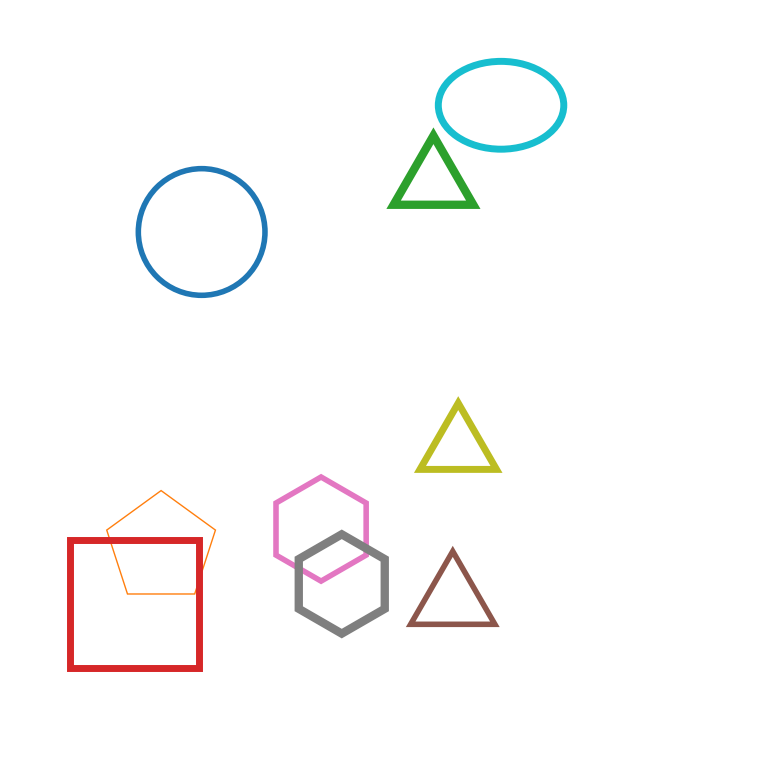[{"shape": "circle", "thickness": 2, "radius": 0.41, "center": [0.262, 0.699]}, {"shape": "pentagon", "thickness": 0.5, "radius": 0.37, "center": [0.209, 0.289]}, {"shape": "triangle", "thickness": 3, "radius": 0.3, "center": [0.563, 0.764]}, {"shape": "square", "thickness": 2.5, "radius": 0.42, "center": [0.175, 0.216]}, {"shape": "triangle", "thickness": 2, "radius": 0.32, "center": [0.588, 0.221]}, {"shape": "hexagon", "thickness": 2, "radius": 0.34, "center": [0.417, 0.313]}, {"shape": "hexagon", "thickness": 3, "radius": 0.32, "center": [0.444, 0.242]}, {"shape": "triangle", "thickness": 2.5, "radius": 0.29, "center": [0.595, 0.419]}, {"shape": "oval", "thickness": 2.5, "radius": 0.41, "center": [0.651, 0.863]}]